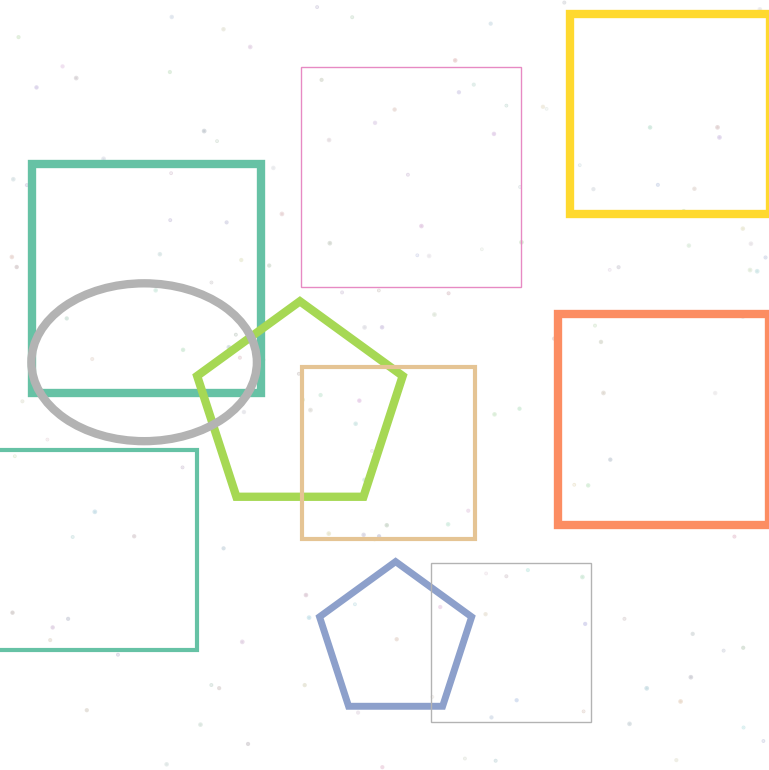[{"shape": "square", "thickness": 3, "radius": 0.74, "center": [0.191, 0.638]}, {"shape": "square", "thickness": 1.5, "radius": 0.65, "center": [0.125, 0.286]}, {"shape": "square", "thickness": 3, "radius": 0.68, "center": [0.862, 0.455]}, {"shape": "pentagon", "thickness": 2.5, "radius": 0.52, "center": [0.514, 0.167]}, {"shape": "square", "thickness": 0.5, "radius": 0.71, "center": [0.534, 0.77]}, {"shape": "pentagon", "thickness": 3, "radius": 0.7, "center": [0.39, 0.468]}, {"shape": "square", "thickness": 3, "radius": 0.65, "center": [0.87, 0.852]}, {"shape": "square", "thickness": 1.5, "radius": 0.56, "center": [0.505, 0.412]}, {"shape": "oval", "thickness": 3, "radius": 0.73, "center": [0.187, 0.53]}, {"shape": "square", "thickness": 0.5, "radius": 0.52, "center": [0.664, 0.166]}]